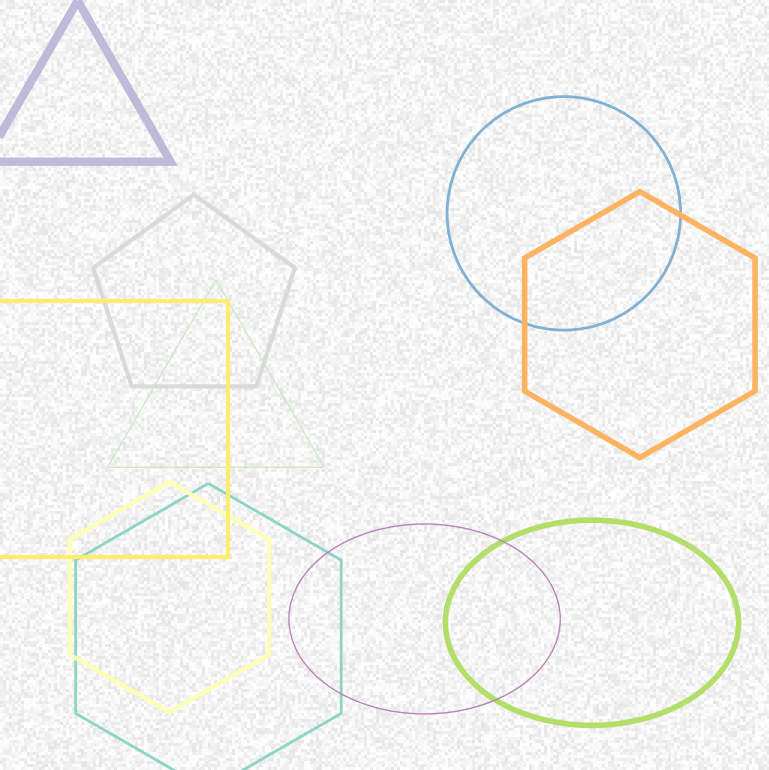[{"shape": "hexagon", "thickness": 1, "radius": 1.0, "center": [0.271, 0.173]}, {"shape": "hexagon", "thickness": 1.5, "radius": 0.75, "center": [0.22, 0.225]}, {"shape": "triangle", "thickness": 3, "radius": 0.7, "center": [0.101, 0.86]}, {"shape": "circle", "thickness": 1, "radius": 0.76, "center": [0.732, 0.723]}, {"shape": "hexagon", "thickness": 2, "radius": 0.86, "center": [0.831, 0.578]}, {"shape": "oval", "thickness": 2, "radius": 0.95, "center": [0.769, 0.191]}, {"shape": "pentagon", "thickness": 1.5, "radius": 0.69, "center": [0.252, 0.61]}, {"shape": "oval", "thickness": 0.5, "radius": 0.88, "center": [0.551, 0.196]}, {"shape": "triangle", "thickness": 0.5, "radius": 0.81, "center": [0.28, 0.474]}, {"shape": "square", "thickness": 1.5, "radius": 0.83, "center": [0.13, 0.442]}]